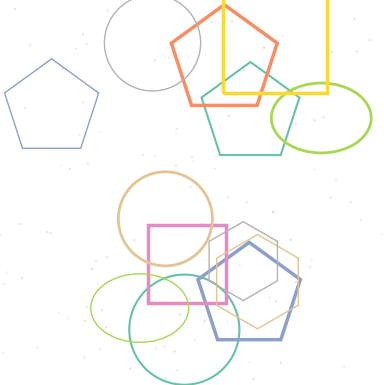[{"shape": "circle", "thickness": 1.5, "radius": 0.72, "center": [0.479, 0.144]}, {"shape": "pentagon", "thickness": 1.5, "radius": 0.67, "center": [0.651, 0.705]}, {"shape": "pentagon", "thickness": 2.5, "radius": 0.72, "center": [0.583, 0.843]}, {"shape": "pentagon", "thickness": 2.5, "radius": 0.7, "center": [0.647, 0.231]}, {"shape": "pentagon", "thickness": 1, "radius": 0.64, "center": [0.134, 0.719]}, {"shape": "square", "thickness": 2.5, "radius": 0.51, "center": [0.486, 0.314]}, {"shape": "oval", "thickness": 2, "radius": 0.65, "center": [0.834, 0.694]}, {"shape": "oval", "thickness": 1, "radius": 0.64, "center": [0.363, 0.2]}, {"shape": "square", "thickness": 2.5, "radius": 0.67, "center": [0.714, 0.893]}, {"shape": "circle", "thickness": 2, "radius": 0.61, "center": [0.429, 0.432]}, {"shape": "hexagon", "thickness": 1, "radius": 0.61, "center": [0.669, 0.268]}, {"shape": "circle", "thickness": 1, "radius": 0.62, "center": [0.396, 0.889]}, {"shape": "hexagon", "thickness": 1, "radius": 0.51, "center": [0.632, 0.322]}]